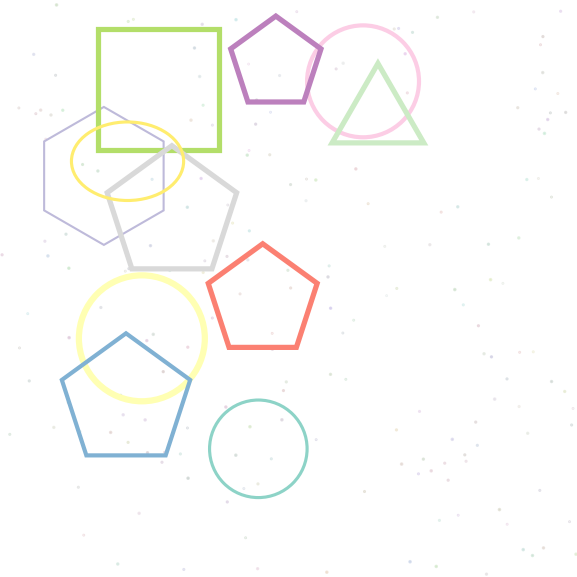[{"shape": "circle", "thickness": 1.5, "radius": 0.42, "center": [0.447, 0.222]}, {"shape": "circle", "thickness": 3, "radius": 0.55, "center": [0.246, 0.413]}, {"shape": "hexagon", "thickness": 1, "radius": 0.6, "center": [0.18, 0.695]}, {"shape": "pentagon", "thickness": 2.5, "radius": 0.5, "center": [0.455, 0.478]}, {"shape": "pentagon", "thickness": 2, "radius": 0.58, "center": [0.218, 0.305]}, {"shape": "square", "thickness": 2.5, "radius": 0.52, "center": [0.275, 0.845]}, {"shape": "circle", "thickness": 2, "radius": 0.48, "center": [0.629, 0.858]}, {"shape": "pentagon", "thickness": 2.5, "radius": 0.59, "center": [0.298, 0.629]}, {"shape": "pentagon", "thickness": 2.5, "radius": 0.41, "center": [0.478, 0.889]}, {"shape": "triangle", "thickness": 2.5, "radius": 0.46, "center": [0.654, 0.798]}, {"shape": "oval", "thickness": 1.5, "radius": 0.49, "center": [0.221, 0.72]}]